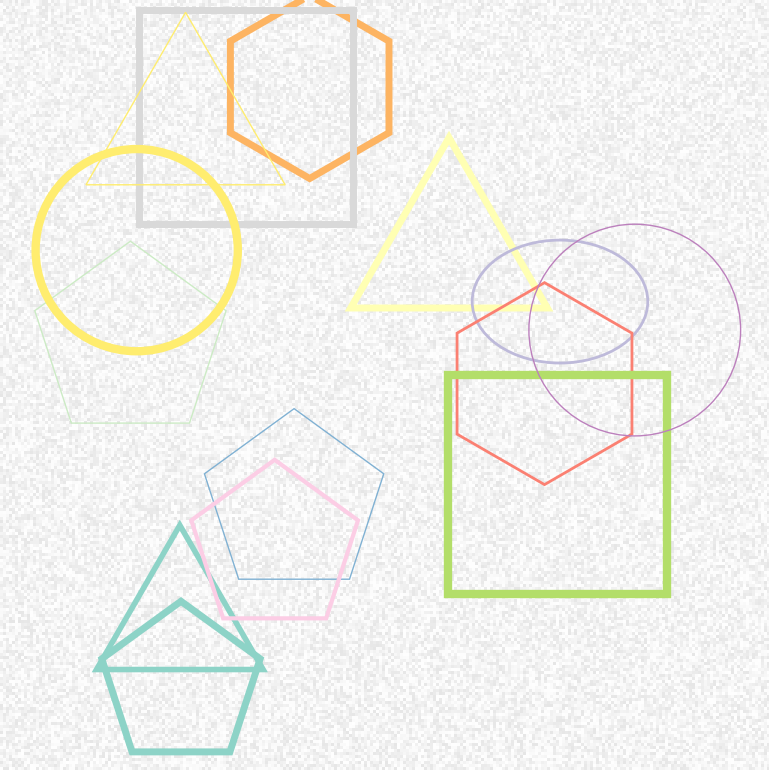[{"shape": "triangle", "thickness": 2, "radius": 0.62, "center": [0.234, 0.193]}, {"shape": "pentagon", "thickness": 2.5, "radius": 0.54, "center": [0.235, 0.111]}, {"shape": "triangle", "thickness": 2.5, "radius": 0.74, "center": [0.583, 0.674]}, {"shape": "oval", "thickness": 1, "radius": 0.57, "center": [0.727, 0.608]}, {"shape": "hexagon", "thickness": 1, "radius": 0.66, "center": [0.707, 0.502]}, {"shape": "pentagon", "thickness": 0.5, "radius": 0.61, "center": [0.382, 0.347]}, {"shape": "hexagon", "thickness": 2.5, "radius": 0.59, "center": [0.402, 0.887]}, {"shape": "square", "thickness": 3, "radius": 0.71, "center": [0.724, 0.371]}, {"shape": "pentagon", "thickness": 1.5, "radius": 0.57, "center": [0.357, 0.289]}, {"shape": "square", "thickness": 2.5, "radius": 0.7, "center": [0.319, 0.848]}, {"shape": "circle", "thickness": 0.5, "radius": 0.69, "center": [0.824, 0.571]}, {"shape": "pentagon", "thickness": 0.5, "radius": 0.65, "center": [0.169, 0.556]}, {"shape": "circle", "thickness": 3, "radius": 0.66, "center": [0.178, 0.675]}, {"shape": "triangle", "thickness": 0.5, "radius": 0.75, "center": [0.241, 0.835]}]